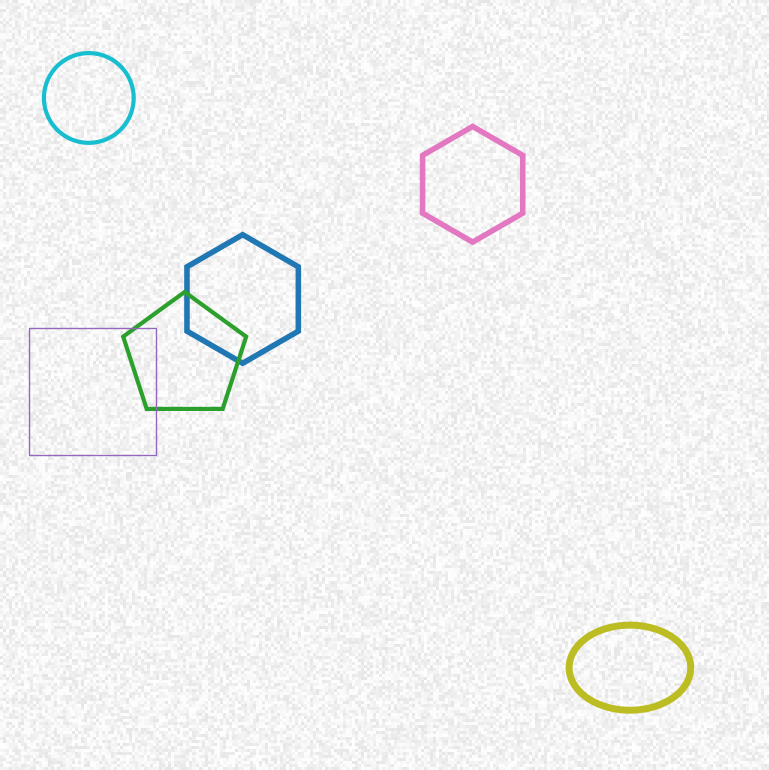[{"shape": "hexagon", "thickness": 2, "radius": 0.42, "center": [0.315, 0.612]}, {"shape": "pentagon", "thickness": 1.5, "radius": 0.42, "center": [0.24, 0.537]}, {"shape": "square", "thickness": 0.5, "radius": 0.41, "center": [0.12, 0.491]}, {"shape": "hexagon", "thickness": 2, "radius": 0.38, "center": [0.614, 0.761]}, {"shape": "oval", "thickness": 2.5, "radius": 0.39, "center": [0.818, 0.133]}, {"shape": "circle", "thickness": 1.5, "radius": 0.29, "center": [0.115, 0.873]}]